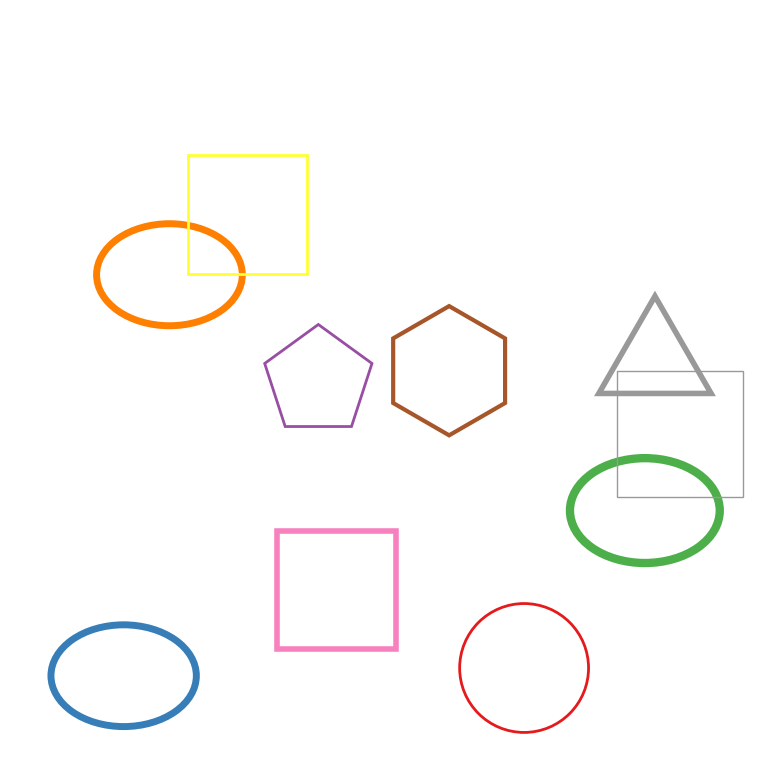[{"shape": "circle", "thickness": 1, "radius": 0.42, "center": [0.681, 0.132]}, {"shape": "oval", "thickness": 2.5, "radius": 0.47, "center": [0.161, 0.122]}, {"shape": "oval", "thickness": 3, "radius": 0.49, "center": [0.837, 0.337]}, {"shape": "pentagon", "thickness": 1, "radius": 0.37, "center": [0.413, 0.505]}, {"shape": "oval", "thickness": 2.5, "radius": 0.47, "center": [0.22, 0.643]}, {"shape": "square", "thickness": 1, "radius": 0.39, "center": [0.321, 0.721]}, {"shape": "hexagon", "thickness": 1.5, "radius": 0.42, "center": [0.583, 0.519]}, {"shape": "square", "thickness": 2, "radius": 0.38, "center": [0.437, 0.234]}, {"shape": "square", "thickness": 0.5, "radius": 0.41, "center": [0.883, 0.437]}, {"shape": "triangle", "thickness": 2, "radius": 0.42, "center": [0.851, 0.531]}]